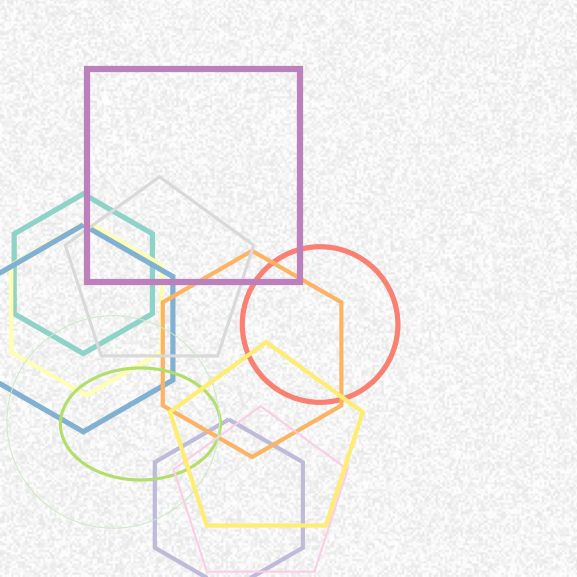[{"shape": "hexagon", "thickness": 2.5, "radius": 0.69, "center": [0.144, 0.525]}, {"shape": "hexagon", "thickness": 2, "radius": 0.75, "center": [0.15, 0.465]}, {"shape": "hexagon", "thickness": 2, "radius": 0.74, "center": [0.396, 0.125]}, {"shape": "circle", "thickness": 2.5, "radius": 0.67, "center": [0.554, 0.437]}, {"shape": "hexagon", "thickness": 2.5, "radius": 0.9, "center": [0.144, 0.431]}, {"shape": "hexagon", "thickness": 2, "radius": 0.89, "center": [0.437, 0.386]}, {"shape": "oval", "thickness": 1.5, "radius": 0.69, "center": [0.243, 0.265]}, {"shape": "pentagon", "thickness": 1, "radius": 0.79, "center": [0.451, 0.137]}, {"shape": "pentagon", "thickness": 1.5, "radius": 0.86, "center": [0.276, 0.522]}, {"shape": "square", "thickness": 3, "radius": 0.92, "center": [0.335, 0.696]}, {"shape": "circle", "thickness": 0.5, "radius": 0.92, "center": [0.196, 0.269]}, {"shape": "pentagon", "thickness": 2, "radius": 0.88, "center": [0.461, 0.231]}]